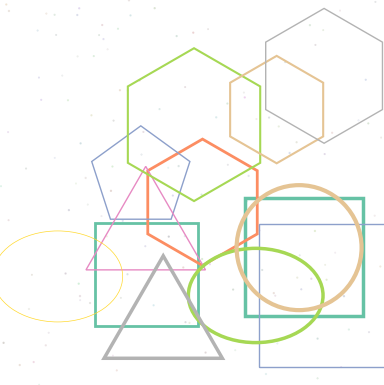[{"shape": "square", "thickness": 2, "radius": 0.67, "center": [0.381, 0.287]}, {"shape": "square", "thickness": 2.5, "radius": 0.77, "center": [0.79, 0.332]}, {"shape": "hexagon", "thickness": 2, "radius": 0.82, "center": [0.526, 0.475]}, {"shape": "square", "thickness": 1, "radius": 0.93, "center": [0.858, 0.233]}, {"shape": "pentagon", "thickness": 1, "radius": 0.67, "center": [0.366, 0.539]}, {"shape": "triangle", "thickness": 1, "radius": 0.9, "center": [0.379, 0.389]}, {"shape": "hexagon", "thickness": 1.5, "radius": 0.99, "center": [0.504, 0.676]}, {"shape": "oval", "thickness": 2.5, "radius": 0.87, "center": [0.664, 0.233]}, {"shape": "oval", "thickness": 0.5, "radius": 0.84, "center": [0.15, 0.282]}, {"shape": "circle", "thickness": 3, "radius": 0.81, "center": [0.777, 0.357]}, {"shape": "hexagon", "thickness": 1.5, "radius": 0.7, "center": [0.719, 0.715]}, {"shape": "triangle", "thickness": 2.5, "radius": 0.89, "center": [0.424, 0.158]}, {"shape": "hexagon", "thickness": 1, "radius": 0.88, "center": [0.842, 0.803]}]